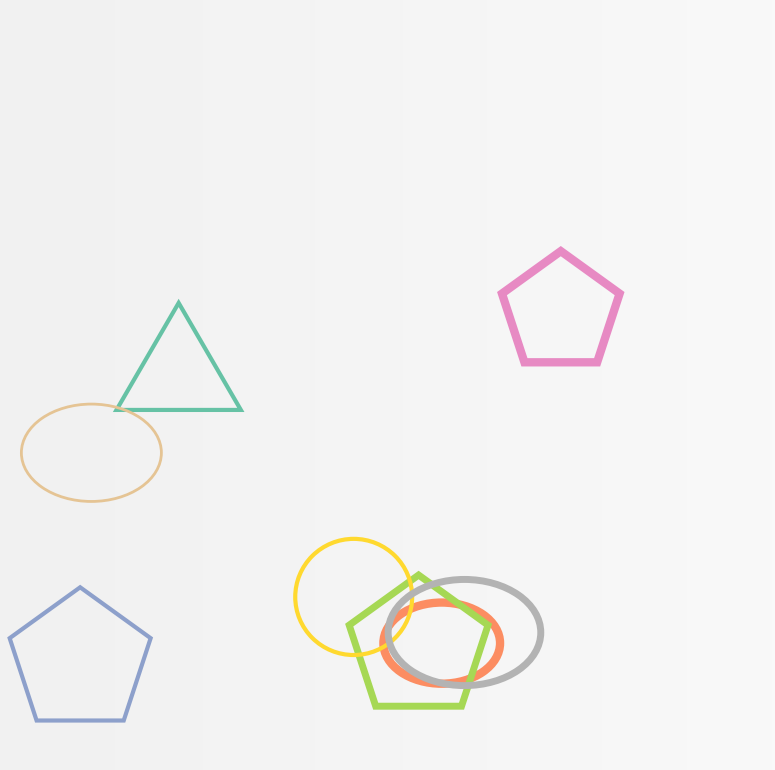[{"shape": "triangle", "thickness": 1.5, "radius": 0.46, "center": [0.231, 0.514]}, {"shape": "oval", "thickness": 3, "radius": 0.38, "center": [0.57, 0.165]}, {"shape": "pentagon", "thickness": 1.5, "radius": 0.48, "center": [0.103, 0.142]}, {"shape": "pentagon", "thickness": 3, "radius": 0.4, "center": [0.724, 0.594]}, {"shape": "pentagon", "thickness": 2.5, "radius": 0.47, "center": [0.54, 0.159]}, {"shape": "circle", "thickness": 1.5, "radius": 0.38, "center": [0.456, 0.225]}, {"shape": "oval", "thickness": 1, "radius": 0.45, "center": [0.118, 0.412]}, {"shape": "oval", "thickness": 2.5, "radius": 0.49, "center": [0.599, 0.179]}]